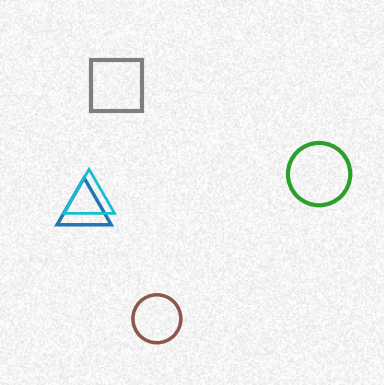[{"shape": "triangle", "thickness": 2.5, "radius": 0.41, "center": [0.219, 0.457]}, {"shape": "circle", "thickness": 3, "radius": 0.4, "center": [0.829, 0.548]}, {"shape": "circle", "thickness": 2.5, "radius": 0.31, "center": [0.407, 0.172]}, {"shape": "square", "thickness": 3, "radius": 0.33, "center": [0.302, 0.778]}, {"shape": "triangle", "thickness": 2, "radius": 0.38, "center": [0.231, 0.484]}]